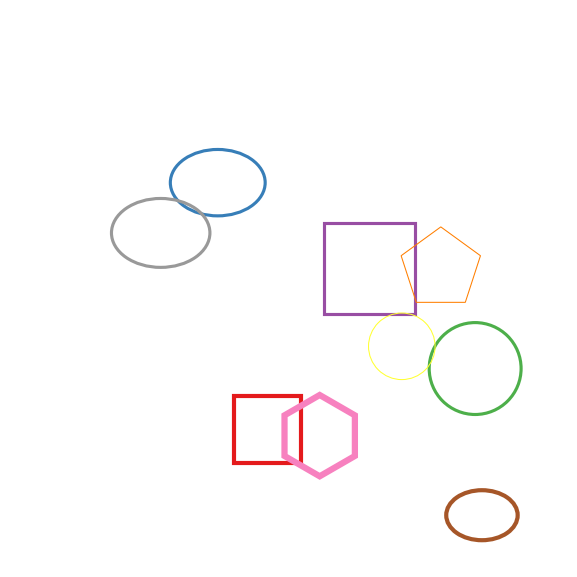[{"shape": "square", "thickness": 2, "radius": 0.29, "center": [0.463, 0.255]}, {"shape": "oval", "thickness": 1.5, "radius": 0.41, "center": [0.377, 0.683]}, {"shape": "circle", "thickness": 1.5, "radius": 0.4, "center": [0.823, 0.361]}, {"shape": "square", "thickness": 1.5, "radius": 0.39, "center": [0.639, 0.534]}, {"shape": "pentagon", "thickness": 0.5, "radius": 0.36, "center": [0.763, 0.534]}, {"shape": "circle", "thickness": 0.5, "radius": 0.29, "center": [0.696, 0.399]}, {"shape": "oval", "thickness": 2, "radius": 0.31, "center": [0.835, 0.107]}, {"shape": "hexagon", "thickness": 3, "radius": 0.35, "center": [0.554, 0.245]}, {"shape": "oval", "thickness": 1.5, "radius": 0.43, "center": [0.278, 0.596]}]